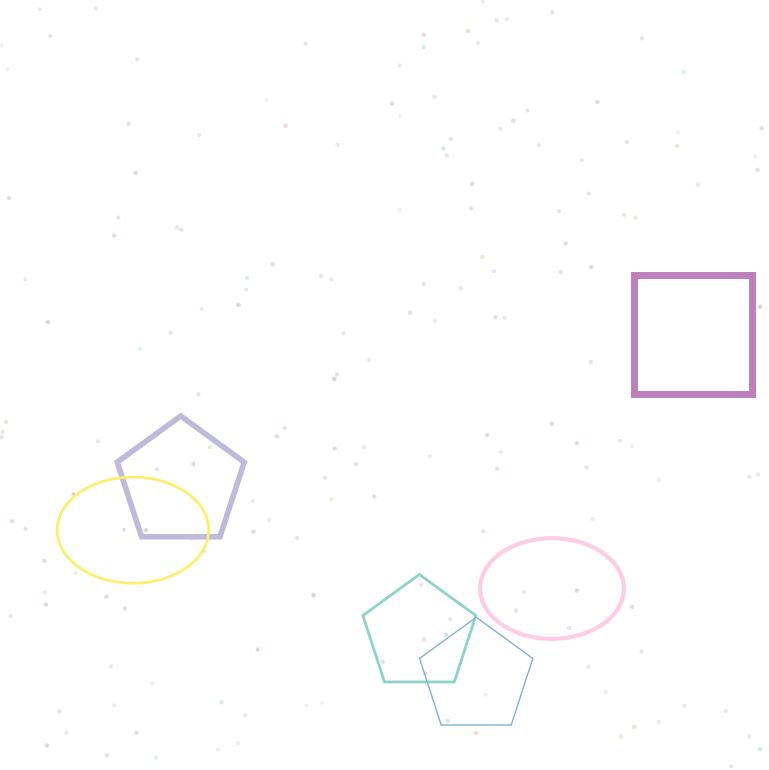[{"shape": "pentagon", "thickness": 1, "radius": 0.39, "center": [0.545, 0.177]}, {"shape": "pentagon", "thickness": 2, "radius": 0.43, "center": [0.235, 0.373]}, {"shape": "pentagon", "thickness": 0.5, "radius": 0.39, "center": [0.618, 0.121]}, {"shape": "oval", "thickness": 1.5, "radius": 0.47, "center": [0.717, 0.236]}, {"shape": "square", "thickness": 2.5, "radius": 0.38, "center": [0.9, 0.565]}, {"shape": "oval", "thickness": 1, "radius": 0.49, "center": [0.173, 0.311]}]